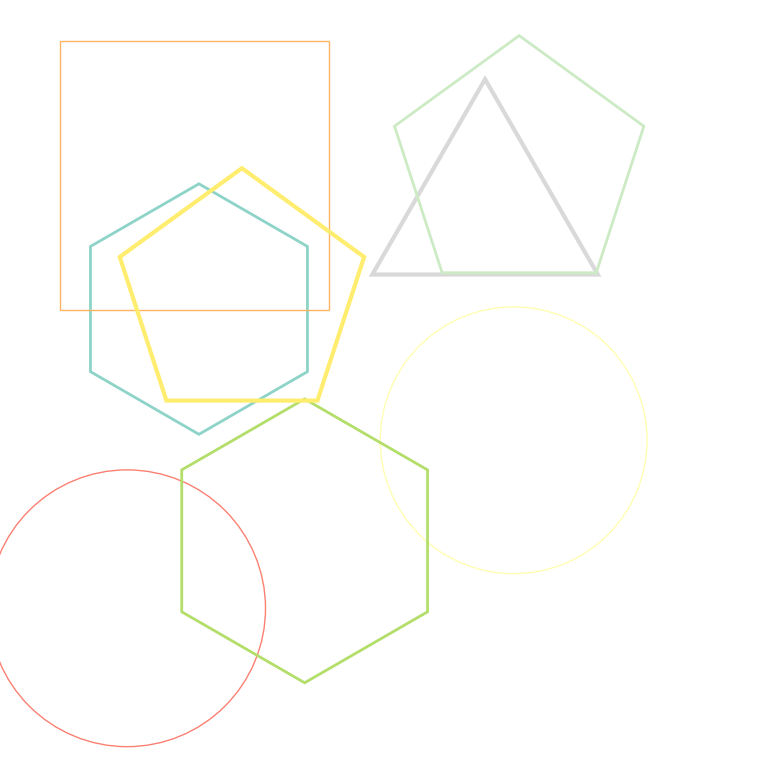[{"shape": "hexagon", "thickness": 1, "radius": 0.81, "center": [0.258, 0.599]}, {"shape": "circle", "thickness": 0.5, "radius": 0.87, "center": [0.667, 0.428]}, {"shape": "circle", "thickness": 0.5, "radius": 0.9, "center": [0.165, 0.21]}, {"shape": "square", "thickness": 0.5, "radius": 0.87, "center": [0.253, 0.772]}, {"shape": "hexagon", "thickness": 1, "radius": 0.92, "center": [0.396, 0.298]}, {"shape": "triangle", "thickness": 1.5, "radius": 0.85, "center": [0.63, 0.728]}, {"shape": "pentagon", "thickness": 1, "radius": 0.85, "center": [0.674, 0.783]}, {"shape": "pentagon", "thickness": 1.5, "radius": 0.83, "center": [0.314, 0.615]}]